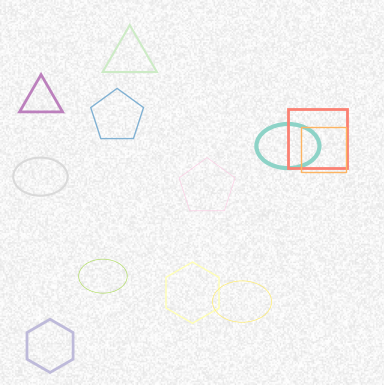[{"shape": "oval", "thickness": 3, "radius": 0.41, "center": [0.748, 0.621]}, {"shape": "hexagon", "thickness": 1, "radius": 0.4, "center": [0.5, 0.24]}, {"shape": "hexagon", "thickness": 2, "radius": 0.35, "center": [0.13, 0.102]}, {"shape": "square", "thickness": 2, "radius": 0.38, "center": [0.825, 0.641]}, {"shape": "pentagon", "thickness": 1, "radius": 0.36, "center": [0.304, 0.698]}, {"shape": "square", "thickness": 1, "radius": 0.29, "center": [0.839, 0.613]}, {"shape": "oval", "thickness": 0.5, "radius": 0.32, "center": [0.267, 0.283]}, {"shape": "pentagon", "thickness": 0.5, "radius": 0.38, "center": [0.538, 0.514]}, {"shape": "oval", "thickness": 1.5, "radius": 0.35, "center": [0.105, 0.541]}, {"shape": "triangle", "thickness": 2, "radius": 0.32, "center": [0.107, 0.742]}, {"shape": "triangle", "thickness": 1.5, "radius": 0.41, "center": [0.337, 0.854]}, {"shape": "oval", "thickness": 0.5, "radius": 0.38, "center": [0.629, 0.217]}]